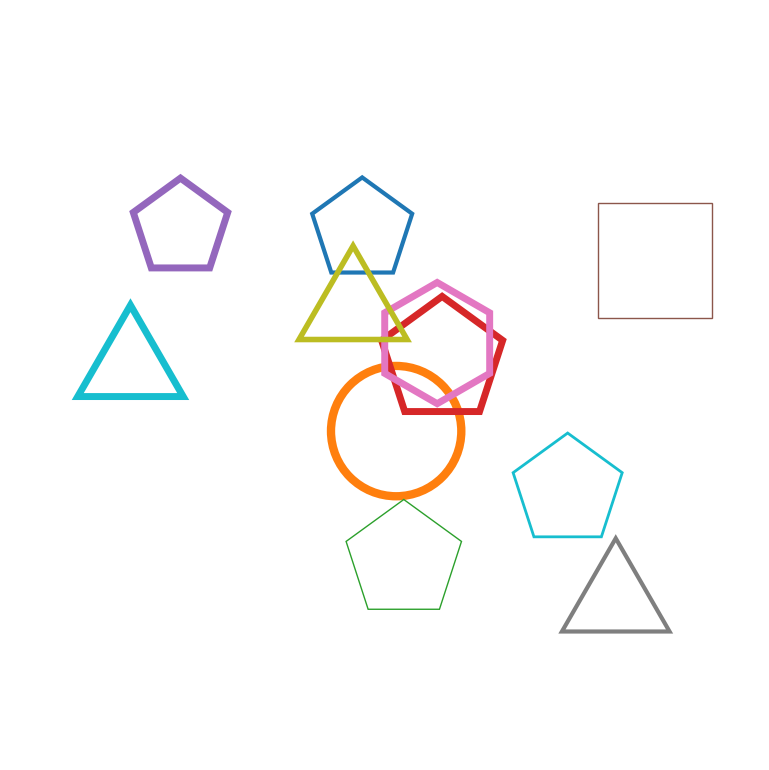[{"shape": "pentagon", "thickness": 1.5, "radius": 0.34, "center": [0.47, 0.701]}, {"shape": "circle", "thickness": 3, "radius": 0.42, "center": [0.514, 0.44]}, {"shape": "pentagon", "thickness": 0.5, "radius": 0.39, "center": [0.524, 0.272]}, {"shape": "pentagon", "thickness": 2.5, "radius": 0.41, "center": [0.574, 0.532]}, {"shape": "pentagon", "thickness": 2.5, "radius": 0.32, "center": [0.234, 0.704]}, {"shape": "square", "thickness": 0.5, "radius": 0.37, "center": [0.851, 0.662]}, {"shape": "hexagon", "thickness": 2.5, "radius": 0.39, "center": [0.568, 0.554]}, {"shape": "triangle", "thickness": 1.5, "radius": 0.4, "center": [0.8, 0.22]}, {"shape": "triangle", "thickness": 2, "radius": 0.41, "center": [0.459, 0.6]}, {"shape": "triangle", "thickness": 2.5, "radius": 0.4, "center": [0.169, 0.525]}, {"shape": "pentagon", "thickness": 1, "radius": 0.37, "center": [0.737, 0.363]}]